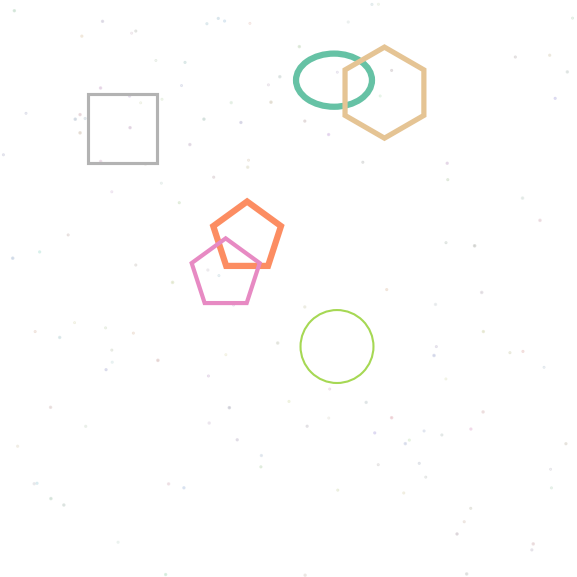[{"shape": "oval", "thickness": 3, "radius": 0.33, "center": [0.578, 0.86]}, {"shape": "pentagon", "thickness": 3, "radius": 0.31, "center": [0.428, 0.589]}, {"shape": "pentagon", "thickness": 2, "radius": 0.31, "center": [0.391, 0.524]}, {"shape": "circle", "thickness": 1, "radius": 0.32, "center": [0.584, 0.399]}, {"shape": "hexagon", "thickness": 2.5, "radius": 0.39, "center": [0.666, 0.839]}, {"shape": "square", "thickness": 1.5, "radius": 0.3, "center": [0.213, 0.776]}]